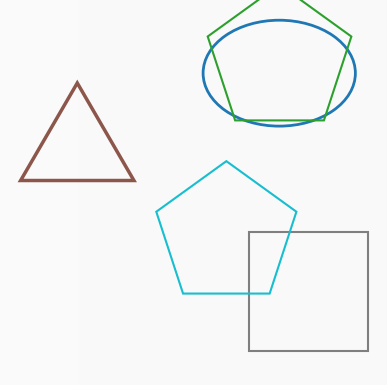[{"shape": "oval", "thickness": 2, "radius": 0.98, "center": [0.721, 0.81]}, {"shape": "pentagon", "thickness": 1.5, "radius": 0.97, "center": [0.721, 0.845]}, {"shape": "triangle", "thickness": 2.5, "radius": 0.84, "center": [0.199, 0.616]}, {"shape": "square", "thickness": 1.5, "radius": 0.77, "center": [0.796, 0.244]}, {"shape": "pentagon", "thickness": 1.5, "radius": 0.95, "center": [0.584, 0.391]}]